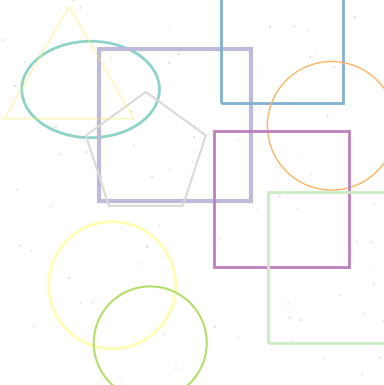[{"shape": "oval", "thickness": 2, "radius": 0.89, "center": [0.235, 0.768]}, {"shape": "circle", "thickness": 2, "radius": 0.83, "center": [0.292, 0.259]}, {"shape": "square", "thickness": 3, "radius": 0.99, "center": [0.455, 0.676]}, {"shape": "square", "thickness": 2, "radius": 0.8, "center": [0.733, 0.891]}, {"shape": "circle", "thickness": 1, "radius": 0.83, "center": [0.861, 0.673]}, {"shape": "circle", "thickness": 1.5, "radius": 0.73, "center": [0.39, 0.109]}, {"shape": "pentagon", "thickness": 1.5, "radius": 0.82, "center": [0.379, 0.598]}, {"shape": "square", "thickness": 2, "radius": 0.88, "center": [0.731, 0.483]}, {"shape": "square", "thickness": 2, "radius": 0.98, "center": [0.891, 0.305]}, {"shape": "triangle", "thickness": 0.5, "radius": 0.97, "center": [0.179, 0.789]}]